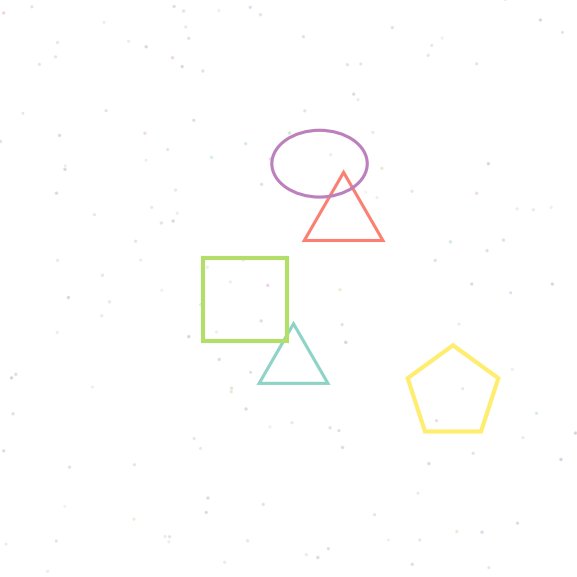[{"shape": "triangle", "thickness": 1.5, "radius": 0.34, "center": [0.508, 0.37]}, {"shape": "triangle", "thickness": 1.5, "radius": 0.39, "center": [0.595, 0.622]}, {"shape": "square", "thickness": 2, "radius": 0.36, "center": [0.424, 0.481]}, {"shape": "oval", "thickness": 1.5, "radius": 0.41, "center": [0.553, 0.716]}, {"shape": "pentagon", "thickness": 2, "radius": 0.41, "center": [0.784, 0.319]}]